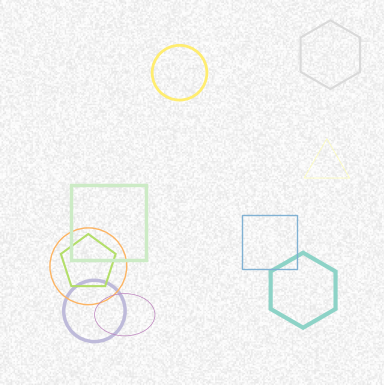[{"shape": "hexagon", "thickness": 3, "radius": 0.49, "center": [0.787, 0.246]}, {"shape": "triangle", "thickness": 0.5, "radius": 0.34, "center": [0.849, 0.572]}, {"shape": "circle", "thickness": 2.5, "radius": 0.4, "center": [0.245, 0.192]}, {"shape": "square", "thickness": 1, "radius": 0.36, "center": [0.699, 0.371]}, {"shape": "circle", "thickness": 1, "radius": 0.5, "center": [0.229, 0.308]}, {"shape": "pentagon", "thickness": 1.5, "radius": 0.37, "center": [0.229, 0.317]}, {"shape": "hexagon", "thickness": 1.5, "radius": 0.45, "center": [0.858, 0.858]}, {"shape": "oval", "thickness": 0.5, "radius": 0.39, "center": [0.324, 0.183]}, {"shape": "square", "thickness": 2.5, "radius": 0.49, "center": [0.282, 0.423]}, {"shape": "circle", "thickness": 2, "radius": 0.36, "center": [0.466, 0.811]}]